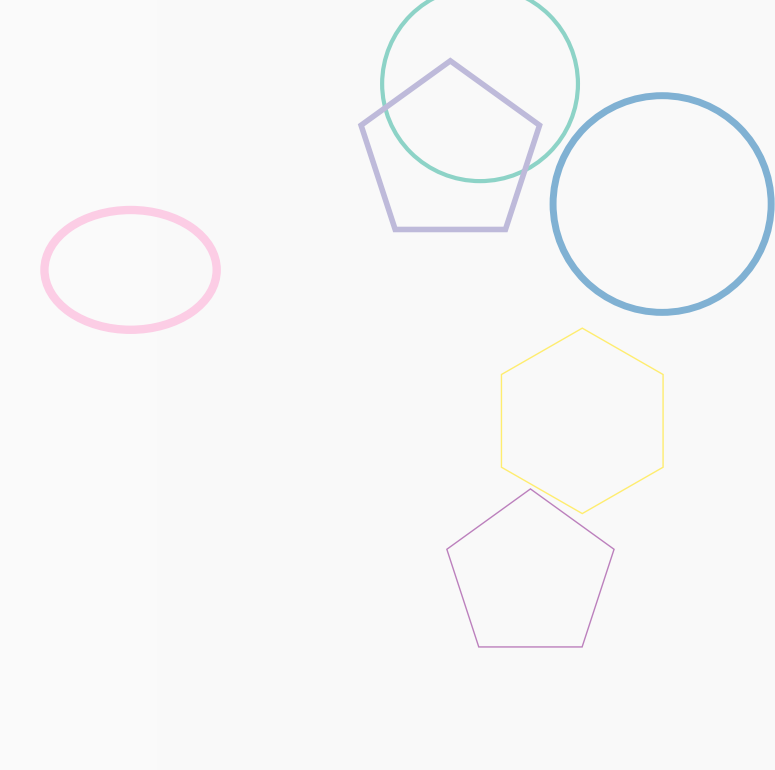[{"shape": "circle", "thickness": 1.5, "radius": 0.63, "center": [0.619, 0.891]}, {"shape": "pentagon", "thickness": 2, "radius": 0.61, "center": [0.581, 0.8]}, {"shape": "circle", "thickness": 2.5, "radius": 0.7, "center": [0.854, 0.735]}, {"shape": "oval", "thickness": 3, "radius": 0.56, "center": [0.168, 0.649]}, {"shape": "pentagon", "thickness": 0.5, "radius": 0.57, "center": [0.684, 0.252]}, {"shape": "hexagon", "thickness": 0.5, "radius": 0.6, "center": [0.751, 0.453]}]